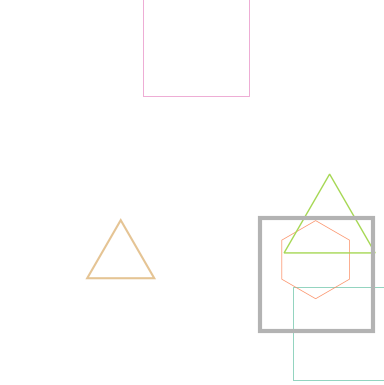[{"shape": "square", "thickness": 0.5, "radius": 0.6, "center": [0.881, 0.134]}, {"shape": "hexagon", "thickness": 0.5, "radius": 0.51, "center": [0.82, 0.326]}, {"shape": "square", "thickness": 0.5, "radius": 0.69, "center": [0.509, 0.888]}, {"shape": "triangle", "thickness": 1, "radius": 0.68, "center": [0.856, 0.411]}, {"shape": "triangle", "thickness": 1.5, "radius": 0.5, "center": [0.314, 0.328]}, {"shape": "square", "thickness": 3, "radius": 0.73, "center": [0.823, 0.287]}]